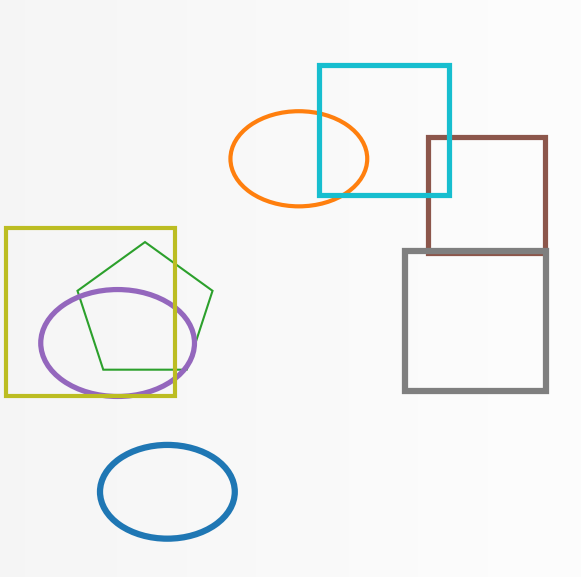[{"shape": "oval", "thickness": 3, "radius": 0.58, "center": [0.288, 0.148]}, {"shape": "oval", "thickness": 2, "radius": 0.59, "center": [0.514, 0.724]}, {"shape": "pentagon", "thickness": 1, "radius": 0.61, "center": [0.249, 0.458]}, {"shape": "oval", "thickness": 2.5, "radius": 0.66, "center": [0.202, 0.405]}, {"shape": "square", "thickness": 2.5, "radius": 0.5, "center": [0.837, 0.661]}, {"shape": "square", "thickness": 3, "radius": 0.61, "center": [0.818, 0.443]}, {"shape": "square", "thickness": 2, "radius": 0.73, "center": [0.156, 0.458]}, {"shape": "square", "thickness": 2.5, "radius": 0.56, "center": [0.661, 0.774]}]